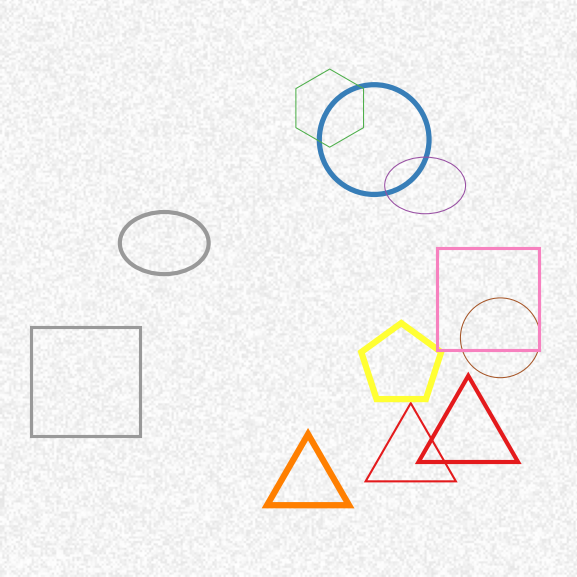[{"shape": "triangle", "thickness": 2, "radius": 0.5, "center": [0.811, 0.249]}, {"shape": "triangle", "thickness": 1, "radius": 0.45, "center": [0.711, 0.211]}, {"shape": "circle", "thickness": 2.5, "radius": 0.48, "center": [0.648, 0.757]}, {"shape": "hexagon", "thickness": 0.5, "radius": 0.34, "center": [0.571, 0.812]}, {"shape": "oval", "thickness": 0.5, "radius": 0.35, "center": [0.736, 0.678]}, {"shape": "triangle", "thickness": 3, "radius": 0.41, "center": [0.533, 0.165]}, {"shape": "pentagon", "thickness": 3, "radius": 0.36, "center": [0.695, 0.367]}, {"shape": "circle", "thickness": 0.5, "radius": 0.35, "center": [0.866, 0.414]}, {"shape": "square", "thickness": 1.5, "radius": 0.44, "center": [0.845, 0.481]}, {"shape": "oval", "thickness": 2, "radius": 0.38, "center": [0.284, 0.578]}, {"shape": "square", "thickness": 1.5, "radius": 0.47, "center": [0.148, 0.339]}]